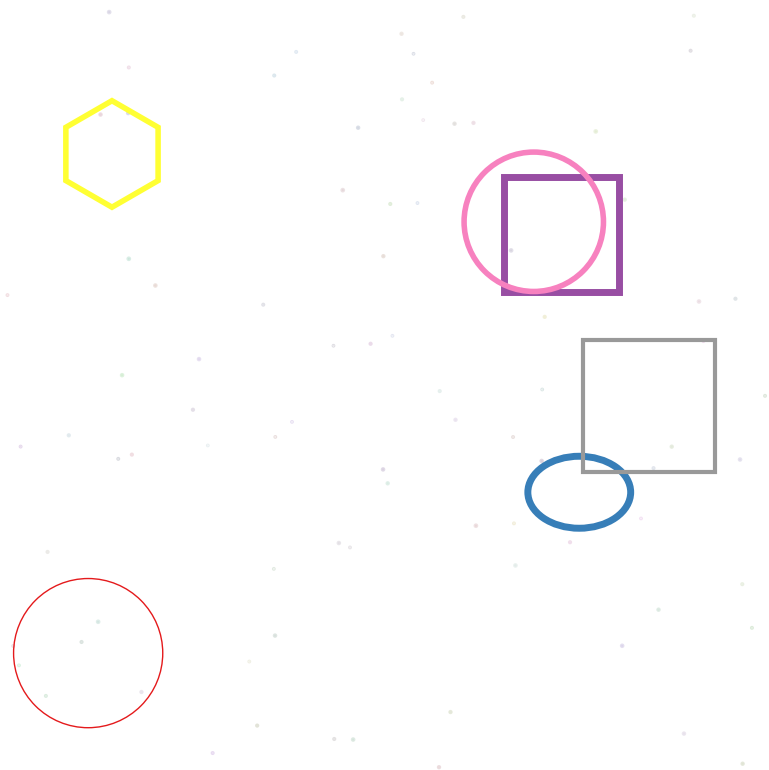[{"shape": "circle", "thickness": 0.5, "radius": 0.48, "center": [0.115, 0.152]}, {"shape": "oval", "thickness": 2.5, "radius": 0.33, "center": [0.752, 0.361]}, {"shape": "square", "thickness": 2.5, "radius": 0.37, "center": [0.729, 0.696]}, {"shape": "hexagon", "thickness": 2, "radius": 0.35, "center": [0.145, 0.8]}, {"shape": "circle", "thickness": 2, "radius": 0.45, "center": [0.693, 0.712]}, {"shape": "square", "thickness": 1.5, "radius": 0.43, "center": [0.843, 0.473]}]